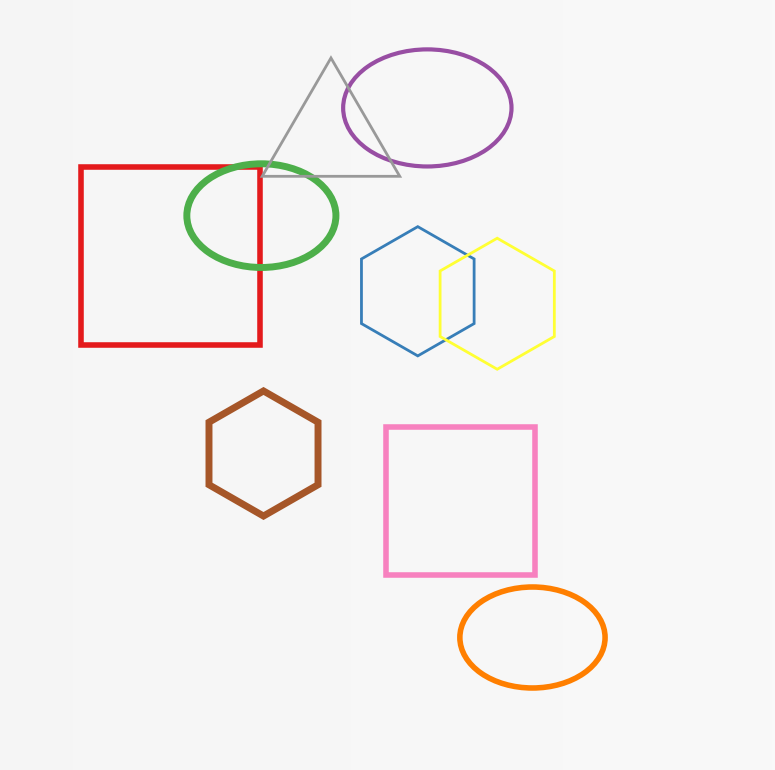[{"shape": "square", "thickness": 2, "radius": 0.58, "center": [0.221, 0.668]}, {"shape": "hexagon", "thickness": 1, "radius": 0.42, "center": [0.539, 0.622]}, {"shape": "oval", "thickness": 2.5, "radius": 0.48, "center": [0.337, 0.72]}, {"shape": "oval", "thickness": 1.5, "radius": 0.54, "center": [0.551, 0.86]}, {"shape": "oval", "thickness": 2, "radius": 0.47, "center": [0.687, 0.172]}, {"shape": "hexagon", "thickness": 1, "radius": 0.43, "center": [0.642, 0.606]}, {"shape": "hexagon", "thickness": 2.5, "radius": 0.41, "center": [0.34, 0.411]}, {"shape": "square", "thickness": 2, "radius": 0.48, "center": [0.594, 0.35]}, {"shape": "triangle", "thickness": 1, "radius": 0.51, "center": [0.427, 0.822]}]